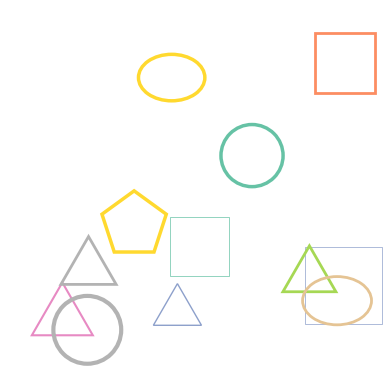[{"shape": "square", "thickness": 0.5, "radius": 0.38, "center": [0.518, 0.36]}, {"shape": "circle", "thickness": 2.5, "radius": 0.4, "center": [0.655, 0.596]}, {"shape": "square", "thickness": 2, "radius": 0.39, "center": [0.896, 0.836]}, {"shape": "triangle", "thickness": 1, "radius": 0.36, "center": [0.461, 0.191]}, {"shape": "square", "thickness": 0.5, "radius": 0.5, "center": [0.893, 0.258]}, {"shape": "triangle", "thickness": 1.5, "radius": 0.46, "center": [0.162, 0.175]}, {"shape": "triangle", "thickness": 2, "radius": 0.4, "center": [0.804, 0.282]}, {"shape": "pentagon", "thickness": 2.5, "radius": 0.44, "center": [0.348, 0.416]}, {"shape": "oval", "thickness": 2.5, "radius": 0.43, "center": [0.446, 0.799]}, {"shape": "oval", "thickness": 2, "radius": 0.45, "center": [0.875, 0.219]}, {"shape": "triangle", "thickness": 2, "radius": 0.41, "center": [0.23, 0.303]}, {"shape": "circle", "thickness": 3, "radius": 0.44, "center": [0.227, 0.143]}]